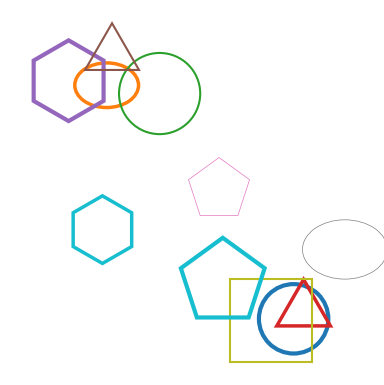[{"shape": "circle", "thickness": 3, "radius": 0.45, "center": [0.763, 0.172]}, {"shape": "oval", "thickness": 2.5, "radius": 0.41, "center": [0.277, 0.779]}, {"shape": "circle", "thickness": 1.5, "radius": 0.53, "center": [0.415, 0.757]}, {"shape": "triangle", "thickness": 2.5, "radius": 0.4, "center": [0.789, 0.194]}, {"shape": "hexagon", "thickness": 3, "radius": 0.52, "center": [0.178, 0.79]}, {"shape": "triangle", "thickness": 1.5, "radius": 0.4, "center": [0.291, 0.859]}, {"shape": "pentagon", "thickness": 0.5, "radius": 0.42, "center": [0.569, 0.507]}, {"shape": "oval", "thickness": 0.5, "radius": 0.55, "center": [0.896, 0.352]}, {"shape": "square", "thickness": 1.5, "radius": 0.54, "center": [0.704, 0.168]}, {"shape": "hexagon", "thickness": 2.5, "radius": 0.44, "center": [0.266, 0.404]}, {"shape": "pentagon", "thickness": 3, "radius": 0.57, "center": [0.579, 0.268]}]